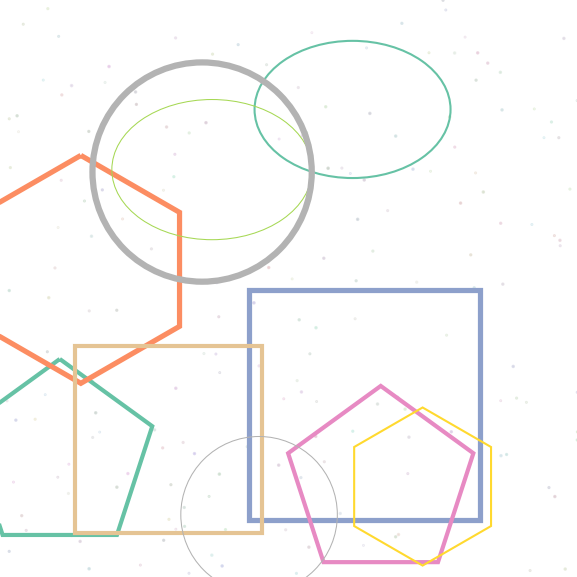[{"shape": "oval", "thickness": 1, "radius": 0.85, "center": [0.61, 0.81]}, {"shape": "pentagon", "thickness": 2, "radius": 0.84, "center": [0.103, 0.209]}, {"shape": "hexagon", "thickness": 2.5, "radius": 0.99, "center": [0.14, 0.533]}, {"shape": "square", "thickness": 2.5, "radius": 1.0, "center": [0.631, 0.298]}, {"shape": "pentagon", "thickness": 2, "radius": 0.84, "center": [0.659, 0.162]}, {"shape": "oval", "thickness": 0.5, "radius": 0.87, "center": [0.367, 0.705]}, {"shape": "hexagon", "thickness": 1, "radius": 0.68, "center": [0.732, 0.157]}, {"shape": "square", "thickness": 2, "radius": 0.81, "center": [0.292, 0.238]}, {"shape": "circle", "thickness": 0.5, "radius": 0.68, "center": [0.449, 0.108]}, {"shape": "circle", "thickness": 3, "radius": 0.95, "center": [0.35, 0.701]}]